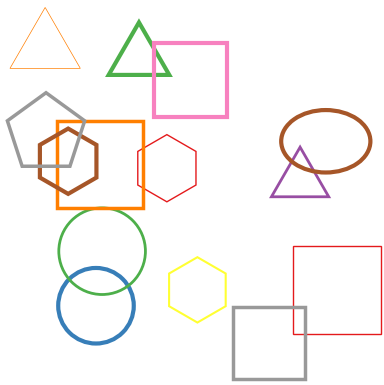[{"shape": "square", "thickness": 1, "radius": 0.57, "center": [0.875, 0.247]}, {"shape": "hexagon", "thickness": 1, "radius": 0.44, "center": [0.433, 0.563]}, {"shape": "circle", "thickness": 3, "radius": 0.49, "center": [0.249, 0.206]}, {"shape": "triangle", "thickness": 3, "radius": 0.45, "center": [0.361, 0.851]}, {"shape": "circle", "thickness": 2, "radius": 0.56, "center": [0.265, 0.348]}, {"shape": "triangle", "thickness": 2, "radius": 0.43, "center": [0.779, 0.532]}, {"shape": "triangle", "thickness": 0.5, "radius": 0.53, "center": [0.117, 0.875]}, {"shape": "square", "thickness": 2.5, "radius": 0.56, "center": [0.26, 0.573]}, {"shape": "hexagon", "thickness": 1.5, "radius": 0.42, "center": [0.513, 0.247]}, {"shape": "hexagon", "thickness": 3, "radius": 0.42, "center": [0.177, 0.581]}, {"shape": "oval", "thickness": 3, "radius": 0.58, "center": [0.846, 0.633]}, {"shape": "square", "thickness": 3, "radius": 0.48, "center": [0.495, 0.791]}, {"shape": "square", "thickness": 2.5, "radius": 0.47, "center": [0.699, 0.11]}, {"shape": "pentagon", "thickness": 2.5, "radius": 0.53, "center": [0.12, 0.654]}]